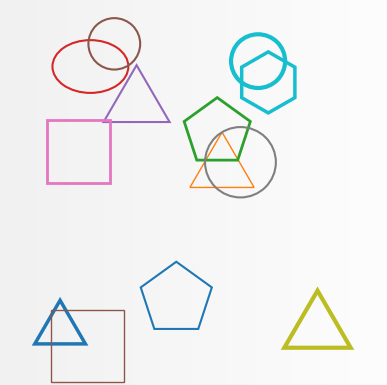[{"shape": "triangle", "thickness": 2.5, "radius": 0.38, "center": [0.155, 0.144]}, {"shape": "pentagon", "thickness": 1.5, "radius": 0.48, "center": [0.455, 0.224]}, {"shape": "triangle", "thickness": 1, "radius": 0.48, "center": [0.573, 0.561]}, {"shape": "pentagon", "thickness": 2, "radius": 0.45, "center": [0.561, 0.657]}, {"shape": "oval", "thickness": 1.5, "radius": 0.49, "center": [0.233, 0.827]}, {"shape": "triangle", "thickness": 1.5, "radius": 0.49, "center": [0.352, 0.732]}, {"shape": "square", "thickness": 1, "radius": 0.47, "center": [0.226, 0.102]}, {"shape": "circle", "thickness": 1.5, "radius": 0.33, "center": [0.295, 0.886]}, {"shape": "square", "thickness": 2, "radius": 0.4, "center": [0.202, 0.607]}, {"shape": "circle", "thickness": 1.5, "radius": 0.46, "center": [0.621, 0.579]}, {"shape": "triangle", "thickness": 3, "radius": 0.49, "center": [0.819, 0.146]}, {"shape": "circle", "thickness": 3, "radius": 0.35, "center": [0.666, 0.841]}, {"shape": "hexagon", "thickness": 2.5, "radius": 0.4, "center": [0.692, 0.786]}]